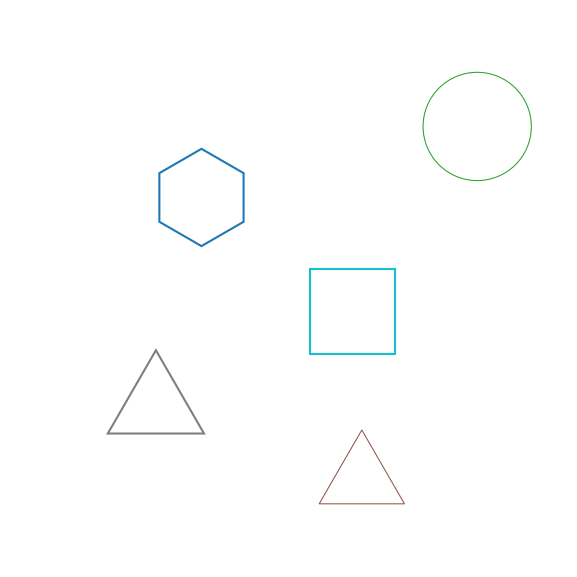[{"shape": "hexagon", "thickness": 1, "radius": 0.42, "center": [0.349, 0.657]}, {"shape": "circle", "thickness": 0.5, "radius": 0.47, "center": [0.826, 0.78]}, {"shape": "triangle", "thickness": 0.5, "radius": 0.43, "center": [0.627, 0.169]}, {"shape": "triangle", "thickness": 1, "radius": 0.48, "center": [0.27, 0.297]}, {"shape": "square", "thickness": 1, "radius": 0.37, "center": [0.61, 0.46]}]